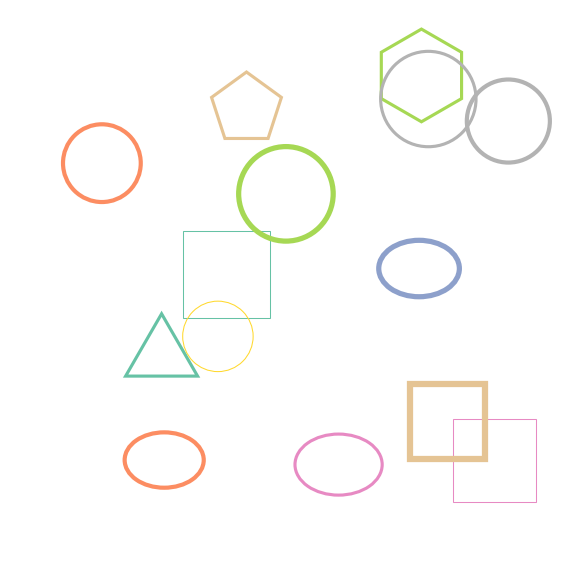[{"shape": "triangle", "thickness": 1.5, "radius": 0.36, "center": [0.28, 0.384]}, {"shape": "square", "thickness": 0.5, "radius": 0.38, "center": [0.392, 0.524]}, {"shape": "oval", "thickness": 2, "radius": 0.34, "center": [0.284, 0.203]}, {"shape": "circle", "thickness": 2, "radius": 0.34, "center": [0.176, 0.717]}, {"shape": "oval", "thickness": 2.5, "radius": 0.35, "center": [0.726, 0.534]}, {"shape": "square", "thickness": 0.5, "radius": 0.36, "center": [0.856, 0.202]}, {"shape": "oval", "thickness": 1.5, "radius": 0.38, "center": [0.586, 0.195]}, {"shape": "circle", "thickness": 2.5, "radius": 0.41, "center": [0.495, 0.663]}, {"shape": "hexagon", "thickness": 1.5, "radius": 0.4, "center": [0.73, 0.869]}, {"shape": "circle", "thickness": 0.5, "radius": 0.3, "center": [0.377, 0.417]}, {"shape": "pentagon", "thickness": 1.5, "radius": 0.32, "center": [0.427, 0.811]}, {"shape": "square", "thickness": 3, "radius": 0.32, "center": [0.775, 0.269]}, {"shape": "circle", "thickness": 1.5, "radius": 0.41, "center": [0.742, 0.828]}, {"shape": "circle", "thickness": 2, "radius": 0.36, "center": [0.88, 0.79]}]